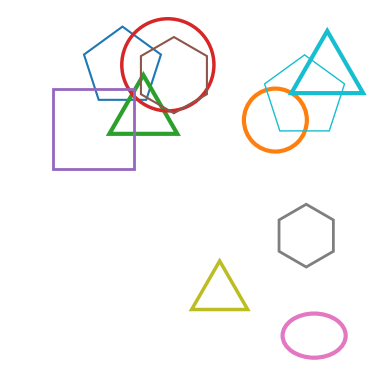[{"shape": "pentagon", "thickness": 1.5, "radius": 0.53, "center": [0.318, 0.826]}, {"shape": "circle", "thickness": 3, "radius": 0.41, "center": [0.715, 0.688]}, {"shape": "triangle", "thickness": 3, "radius": 0.51, "center": [0.372, 0.703]}, {"shape": "circle", "thickness": 2.5, "radius": 0.6, "center": [0.436, 0.832]}, {"shape": "square", "thickness": 2, "radius": 0.52, "center": [0.243, 0.666]}, {"shape": "hexagon", "thickness": 1.5, "radius": 0.49, "center": [0.452, 0.805]}, {"shape": "oval", "thickness": 3, "radius": 0.41, "center": [0.816, 0.128]}, {"shape": "hexagon", "thickness": 2, "radius": 0.41, "center": [0.795, 0.388]}, {"shape": "triangle", "thickness": 2.5, "radius": 0.42, "center": [0.571, 0.238]}, {"shape": "triangle", "thickness": 3, "radius": 0.54, "center": [0.85, 0.812]}, {"shape": "pentagon", "thickness": 1, "radius": 0.55, "center": [0.791, 0.748]}]